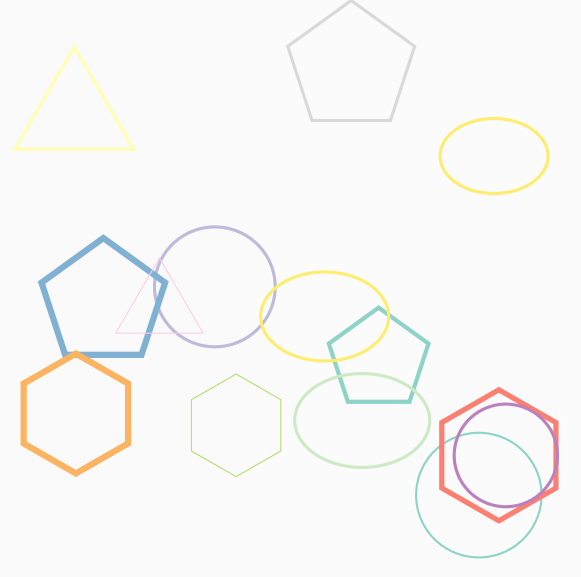[{"shape": "circle", "thickness": 1, "radius": 0.54, "center": [0.824, 0.142]}, {"shape": "pentagon", "thickness": 2, "radius": 0.45, "center": [0.651, 0.376]}, {"shape": "triangle", "thickness": 1.5, "radius": 0.59, "center": [0.128, 0.8]}, {"shape": "circle", "thickness": 1.5, "radius": 0.52, "center": [0.37, 0.502]}, {"shape": "hexagon", "thickness": 2.5, "radius": 0.57, "center": [0.858, 0.211]}, {"shape": "pentagon", "thickness": 3, "radius": 0.56, "center": [0.178, 0.475]}, {"shape": "hexagon", "thickness": 3, "radius": 0.52, "center": [0.131, 0.283]}, {"shape": "hexagon", "thickness": 0.5, "radius": 0.44, "center": [0.406, 0.263]}, {"shape": "triangle", "thickness": 0.5, "radius": 0.43, "center": [0.274, 0.466]}, {"shape": "pentagon", "thickness": 1.5, "radius": 0.57, "center": [0.604, 0.883]}, {"shape": "circle", "thickness": 1.5, "radius": 0.44, "center": [0.87, 0.211]}, {"shape": "oval", "thickness": 1.5, "radius": 0.58, "center": [0.623, 0.271]}, {"shape": "oval", "thickness": 1.5, "radius": 0.55, "center": [0.559, 0.451]}, {"shape": "oval", "thickness": 1.5, "radius": 0.46, "center": [0.85, 0.729]}]